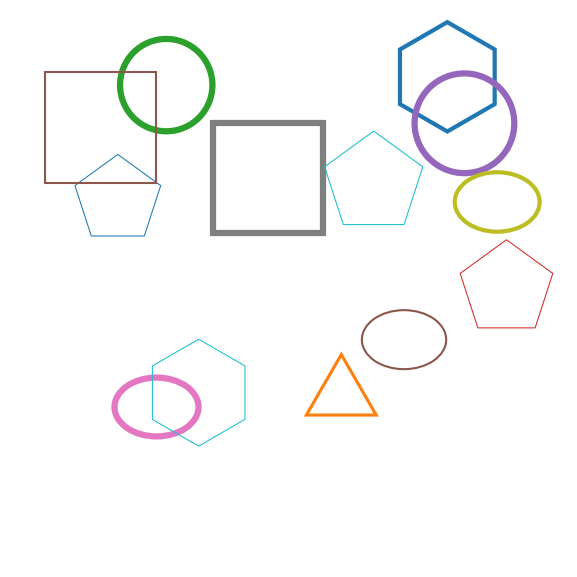[{"shape": "hexagon", "thickness": 2, "radius": 0.47, "center": [0.775, 0.866]}, {"shape": "pentagon", "thickness": 0.5, "radius": 0.39, "center": [0.204, 0.654]}, {"shape": "triangle", "thickness": 1.5, "radius": 0.35, "center": [0.591, 0.315]}, {"shape": "circle", "thickness": 3, "radius": 0.4, "center": [0.288, 0.852]}, {"shape": "pentagon", "thickness": 0.5, "radius": 0.42, "center": [0.877, 0.5]}, {"shape": "circle", "thickness": 3, "radius": 0.43, "center": [0.804, 0.786]}, {"shape": "square", "thickness": 1, "radius": 0.48, "center": [0.174, 0.778]}, {"shape": "oval", "thickness": 1, "radius": 0.36, "center": [0.7, 0.411]}, {"shape": "oval", "thickness": 3, "radius": 0.36, "center": [0.271, 0.294]}, {"shape": "square", "thickness": 3, "radius": 0.48, "center": [0.464, 0.69]}, {"shape": "oval", "thickness": 2, "radius": 0.37, "center": [0.861, 0.649]}, {"shape": "hexagon", "thickness": 0.5, "radius": 0.46, "center": [0.344, 0.319]}, {"shape": "pentagon", "thickness": 0.5, "radius": 0.45, "center": [0.647, 0.683]}]